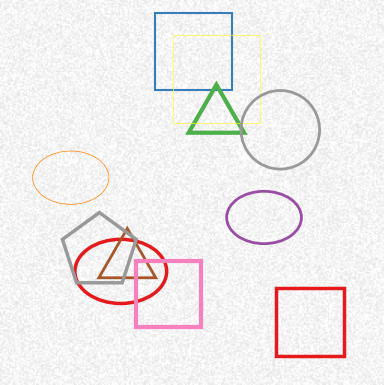[{"shape": "square", "thickness": 2.5, "radius": 0.44, "center": [0.805, 0.164]}, {"shape": "oval", "thickness": 2.5, "radius": 0.6, "center": [0.314, 0.295]}, {"shape": "square", "thickness": 1.5, "radius": 0.5, "center": [0.504, 0.867]}, {"shape": "triangle", "thickness": 3, "radius": 0.42, "center": [0.562, 0.697]}, {"shape": "oval", "thickness": 2, "radius": 0.49, "center": [0.686, 0.435]}, {"shape": "oval", "thickness": 0.5, "radius": 0.49, "center": [0.184, 0.538]}, {"shape": "square", "thickness": 0.5, "radius": 0.57, "center": [0.563, 0.795]}, {"shape": "triangle", "thickness": 2, "radius": 0.43, "center": [0.331, 0.321]}, {"shape": "square", "thickness": 3, "radius": 0.42, "center": [0.438, 0.237]}, {"shape": "circle", "thickness": 2, "radius": 0.51, "center": [0.728, 0.663]}, {"shape": "pentagon", "thickness": 2.5, "radius": 0.5, "center": [0.258, 0.347]}]